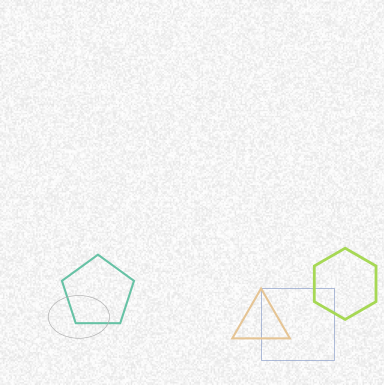[{"shape": "pentagon", "thickness": 1.5, "radius": 0.49, "center": [0.254, 0.24]}, {"shape": "square", "thickness": 0.5, "radius": 0.47, "center": [0.773, 0.159]}, {"shape": "hexagon", "thickness": 2, "radius": 0.46, "center": [0.896, 0.263]}, {"shape": "triangle", "thickness": 1.5, "radius": 0.43, "center": [0.678, 0.164]}, {"shape": "oval", "thickness": 0.5, "radius": 0.4, "center": [0.205, 0.177]}]